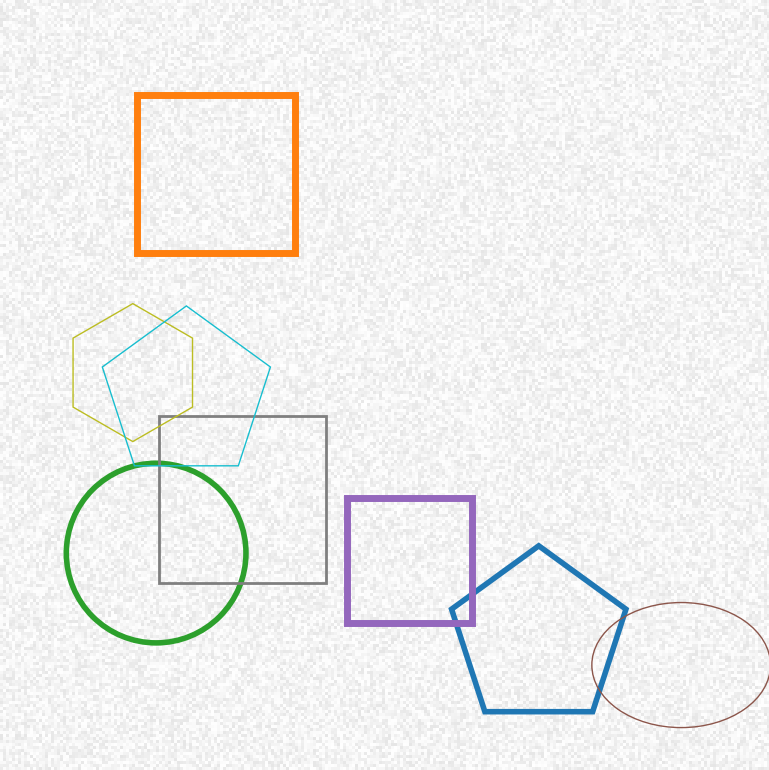[{"shape": "pentagon", "thickness": 2, "radius": 0.6, "center": [0.7, 0.172]}, {"shape": "square", "thickness": 2.5, "radius": 0.51, "center": [0.28, 0.774]}, {"shape": "circle", "thickness": 2, "radius": 0.58, "center": [0.203, 0.282]}, {"shape": "square", "thickness": 2.5, "radius": 0.41, "center": [0.532, 0.273]}, {"shape": "oval", "thickness": 0.5, "radius": 0.58, "center": [0.885, 0.136]}, {"shape": "square", "thickness": 1, "radius": 0.54, "center": [0.315, 0.351]}, {"shape": "hexagon", "thickness": 0.5, "radius": 0.45, "center": [0.172, 0.516]}, {"shape": "pentagon", "thickness": 0.5, "radius": 0.57, "center": [0.242, 0.488]}]